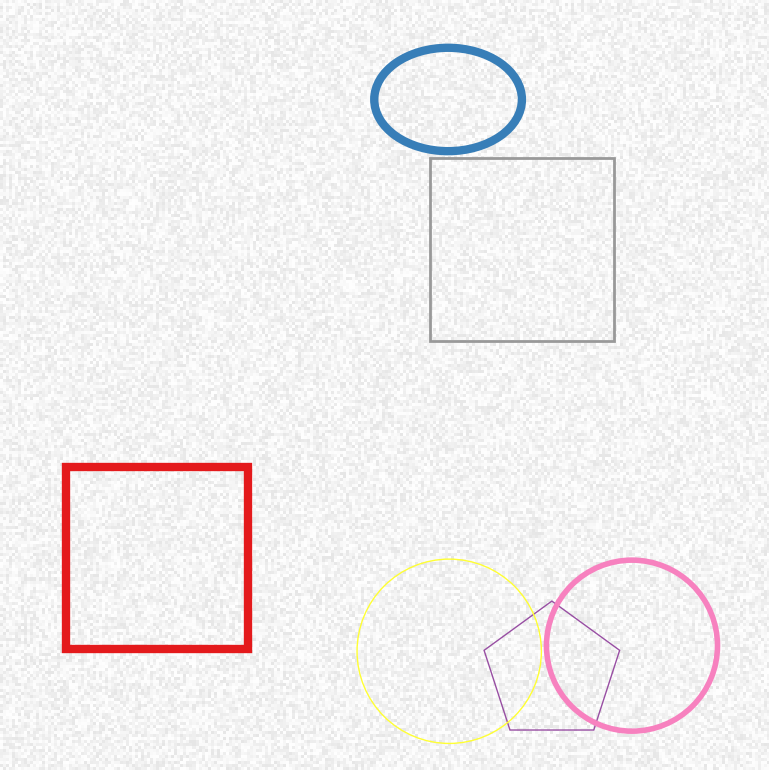[{"shape": "square", "thickness": 3, "radius": 0.59, "center": [0.204, 0.275]}, {"shape": "oval", "thickness": 3, "radius": 0.48, "center": [0.582, 0.871]}, {"shape": "pentagon", "thickness": 0.5, "radius": 0.46, "center": [0.717, 0.127]}, {"shape": "circle", "thickness": 0.5, "radius": 0.6, "center": [0.583, 0.154]}, {"shape": "circle", "thickness": 2, "radius": 0.56, "center": [0.821, 0.161]}, {"shape": "square", "thickness": 1, "radius": 0.59, "center": [0.678, 0.676]}]